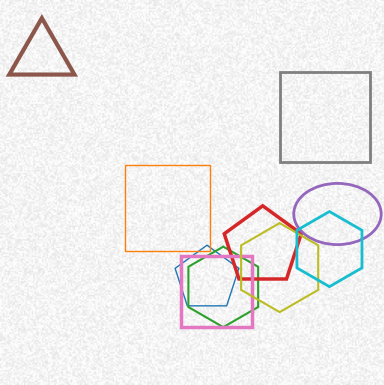[{"shape": "pentagon", "thickness": 1, "radius": 0.44, "center": [0.538, 0.276]}, {"shape": "square", "thickness": 1, "radius": 0.56, "center": [0.435, 0.46]}, {"shape": "hexagon", "thickness": 1.5, "radius": 0.52, "center": [0.58, 0.255]}, {"shape": "pentagon", "thickness": 2.5, "radius": 0.53, "center": [0.682, 0.36]}, {"shape": "oval", "thickness": 2, "radius": 0.57, "center": [0.877, 0.444]}, {"shape": "triangle", "thickness": 3, "radius": 0.49, "center": [0.109, 0.855]}, {"shape": "square", "thickness": 2.5, "radius": 0.46, "center": [0.563, 0.243]}, {"shape": "square", "thickness": 2, "radius": 0.58, "center": [0.844, 0.695]}, {"shape": "hexagon", "thickness": 1.5, "radius": 0.58, "center": [0.726, 0.305]}, {"shape": "hexagon", "thickness": 2, "radius": 0.49, "center": [0.856, 0.353]}]